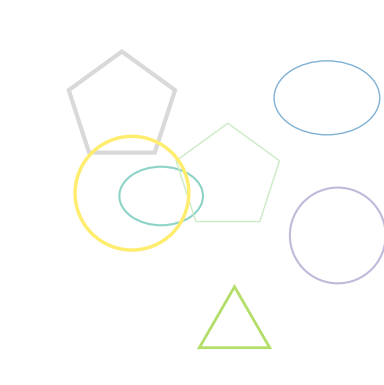[{"shape": "oval", "thickness": 1.5, "radius": 0.54, "center": [0.419, 0.491]}, {"shape": "circle", "thickness": 1.5, "radius": 0.62, "center": [0.877, 0.388]}, {"shape": "oval", "thickness": 1, "radius": 0.69, "center": [0.849, 0.746]}, {"shape": "triangle", "thickness": 2, "radius": 0.53, "center": [0.609, 0.15]}, {"shape": "pentagon", "thickness": 3, "radius": 0.73, "center": [0.317, 0.721]}, {"shape": "pentagon", "thickness": 1, "radius": 0.71, "center": [0.592, 0.539]}, {"shape": "circle", "thickness": 2.5, "radius": 0.74, "center": [0.343, 0.498]}]